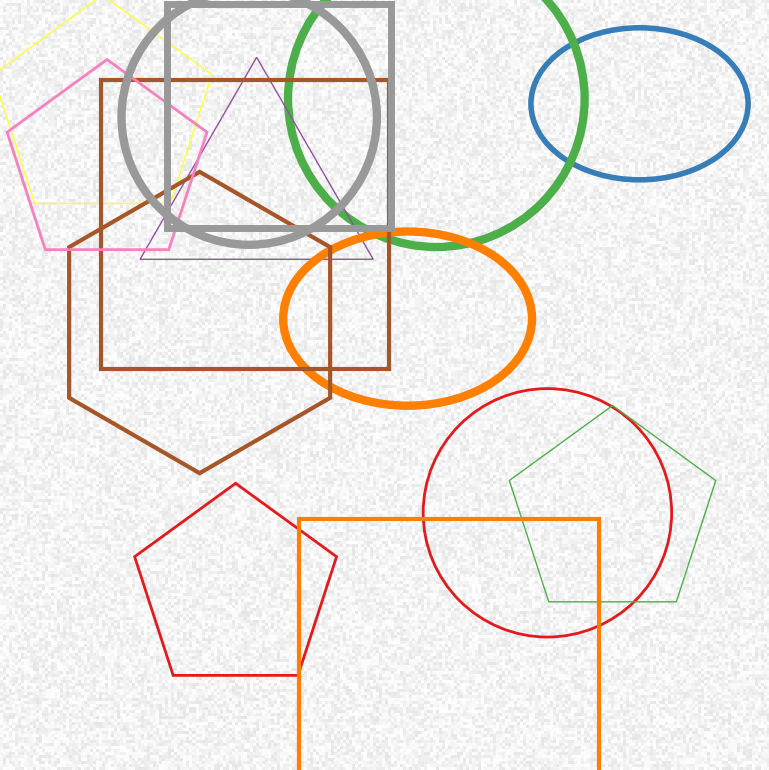[{"shape": "circle", "thickness": 1, "radius": 0.81, "center": [0.711, 0.334]}, {"shape": "pentagon", "thickness": 1, "radius": 0.69, "center": [0.306, 0.234]}, {"shape": "oval", "thickness": 2, "radius": 0.71, "center": [0.831, 0.865]}, {"shape": "circle", "thickness": 3, "radius": 0.96, "center": [0.567, 0.872]}, {"shape": "pentagon", "thickness": 0.5, "radius": 0.7, "center": [0.796, 0.332]}, {"shape": "triangle", "thickness": 0.5, "radius": 0.87, "center": [0.333, 0.751]}, {"shape": "oval", "thickness": 3, "radius": 0.81, "center": [0.529, 0.586]}, {"shape": "square", "thickness": 1.5, "radius": 0.97, "center": [0.583, 0.131]}, {"shape": "pentagon", "thickness": 0.5, "radius": 0.75, "center": [0.133, 0.857]}, {"shape": "hexagon", "thickness": 1.5, "radius": 0.98, "center": [0.259, 0.581]}, {"shape": "square", "thickness": 1.5, "radius": 0.94, "center": [0.318, 0.708]}, {"shape": "pentagon", "thickness": 1, "radius": 0.68, "center": [0.139, 0.786]}, {"shape": "square", "thickness": 2.5, "radius": 0.73, "center": [0.362, 0.849]}, {"shape": "circle", "thickness": 3, "radius": 0.83, "center": [0.324, 0.848]}]